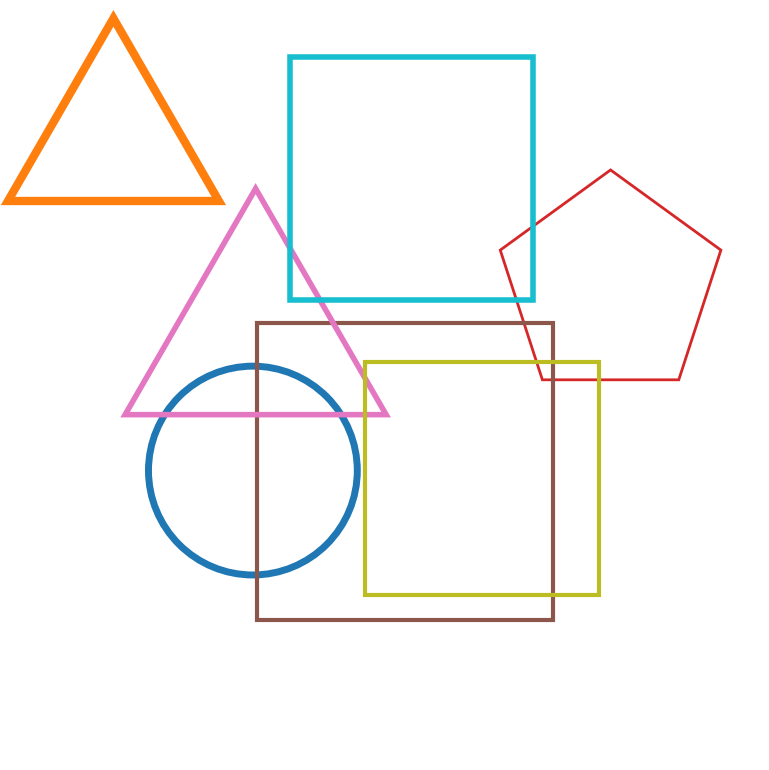[{"shape": "circle", "thickness": 2.5, "radius": 0.68, "center": [0.328, 0.389]}, {"shape": "triangle", "thickness": 3, "radius": 0.79, "center": [0.147, 0.818]}, {"shape": "pentagon", "thickness": 1, "radius": 0.75, "center": [0.793, 0.629]}, {"shape": "square", "thickness": 1.5, "radius": 0.96, "center": [0.526, 0.388]}, {"shape": "triangle", "thickness": 2, "radius": 0.98, "center": [0.332, 0.559]}, {"shape": "square", "thickness": 1.5, "radius": 0.76, "center": [0.626, 0.378]}, {"shape": "square", "thickness": 2, "radius": 0.79, "center": [0.534, 0.768]}]